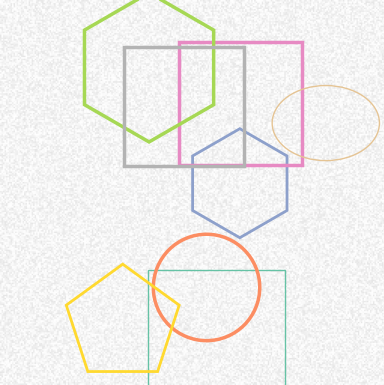[{"shape": "square", "thickness": 1, "radius": 0.88, "center": [0.562, 0.122]}, {"shape": "circle", "thickness": 2.5, "radius": 0.69, "center": [0.536, 0.253]}, {"shape": "hexagon", "thickness": 2, "radius": 0.71, "center": [0.623, 0.524]}, {"shape": "square", "thickness": 2.5, "radius": 0.8, "center": [0.625, 0.731]}, {"shape": "hexagon", "thickness": 2.5, "radius": 0.97, "center": [0.387, 0.825]}, {"shape": "pentagon", "thickness": 2, "radius": 0.77, "center": [0.319, 0.16]}, {"shape": "oval", "thickness": 1, "radius": 0.7, "center": [0.846, 0.68]}, {"shape": "square", "thickness": 2.5, "radius": 0.77, "center": [0.478, 0.724]}]